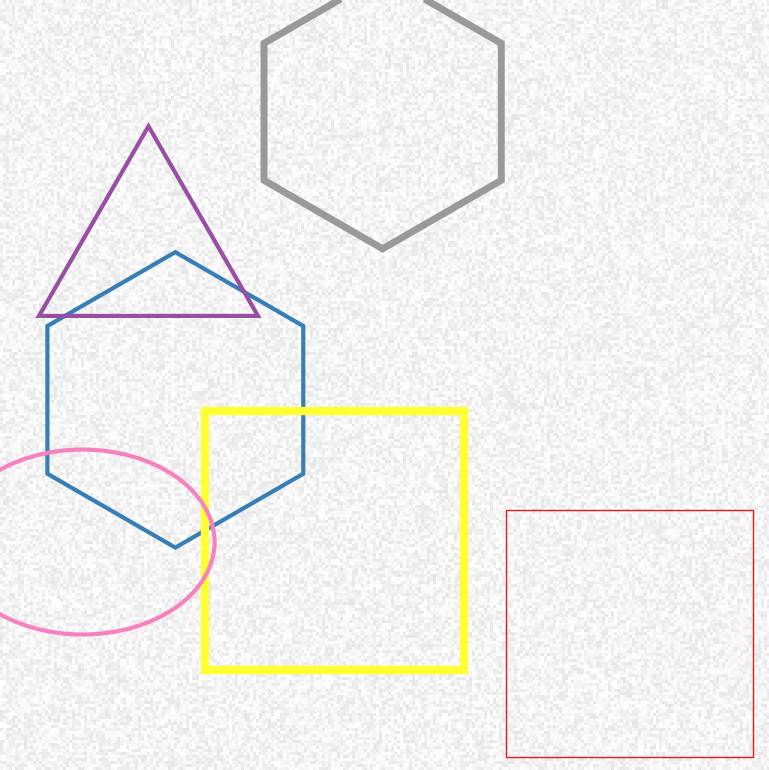[{"shape": "square", "thickness": 0.5, "radius": 0.8, "center": [0.818, 0.177]}, {"shape": "hexagon", "thickness": 1.5, "radius": 0.96, "center": [0.228, 0.481]}, {"shape": "triangle", "thickness": 1.5, "radius": 0.82, "center": [0.193, 0.672]}, {"shape": "square", "thickness": 3, "radius": 0.84, "center": [0.434, 0.298]}, {"shape": "oval", "thickness": 1.5, "radius": 0.86, "center": [0.107, 0.296]}, {"shape": "hexagon", "thickness": 2.5, "radius": 0.89, "center": [0.497, 0.855]}]